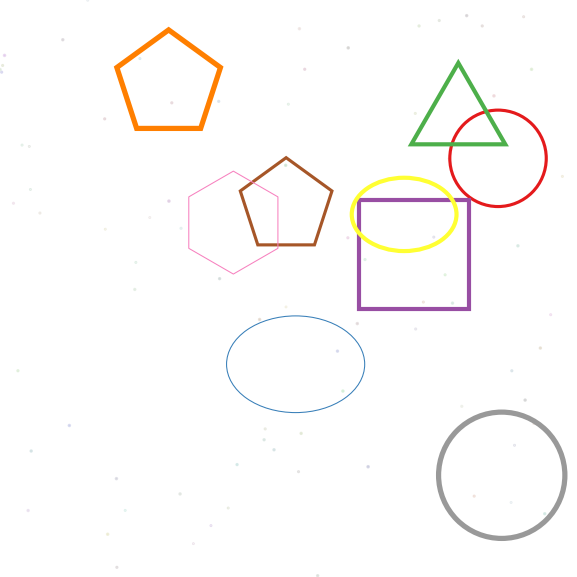[{"shape": "circle", "thickness": 1.5, "radius": 0.42, "center": [0.862, 0.725]}, {"shape": "oval", "thickness": 0.5, "radius": 0.6, "center": [0.512, 0.368]}, {"shape": "triangle", "thickness": 2, "radius": 0.47, "center": [0.794, 0.796]}, {"shape": "square", "thickness": 2, "radius": 0.48, "center": [0.717, 0.558]}, {"shape": "pentagon", "thickness": 2.5, "radius": 0.47, "center": [0.292, 0.853]}, {"shape": "oval", "thickness": 2, "radius": 0.45, "center": [0.7, 0.628]}, {"shape": "pentagon", "thickness": 1.5, "radius": 0.42, "center": [0.495, 0.643]}, {"shape": "hexagon", "thickness": 0.5, "radius": 0.45, "center": [0.404, 0.614]}, {"shape": "circle", "thickness": 2.5, "radius": 0.55, "center": [0.869, 0.176]}]